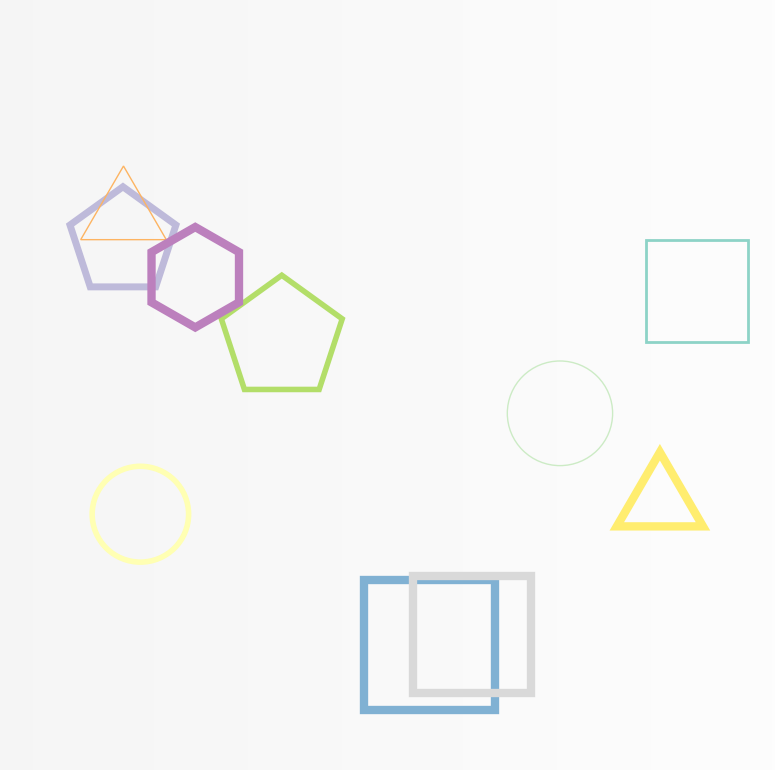[{"shape": "square", "thickness": 1, "radius": 0.33, "center": [0.9, 0.622]}, {"shape": "circle", "thickness": 2, "radius": 0.31, "center": [0.181, 0.332]}, {"shape": "pentagon", "thickness": 2.5, "radius": 0.36, "center": [0.159, 0.686]}, {"shape": "square", "thickness": 3, "radius": 0.42, "center": [0.554, 0.162]}, {"shape": "triangle", "thickness": 0.5, "radius": 0.32, "center": [0.159, 0.721]}, {"shape": "pentagon", "thickness": 2, "radius": 0.41, "center": [0.364, 0.561]}, {"shape": "square", "thickness": 3, "radius": 0.38, "center": [0.609, 0.176]}, {"shape": "hexagon", "thickness": 3, "radius": 0.33, "center": [0.252, 0.64]}, {"shape": "circle", "thickness": 0.5, "radius": 0.34, "center": [0.723, 0.463]}, {"shape": "triangle", "thickness": 3, "radius": 0.32, "center": [0.851, 0.348]}]